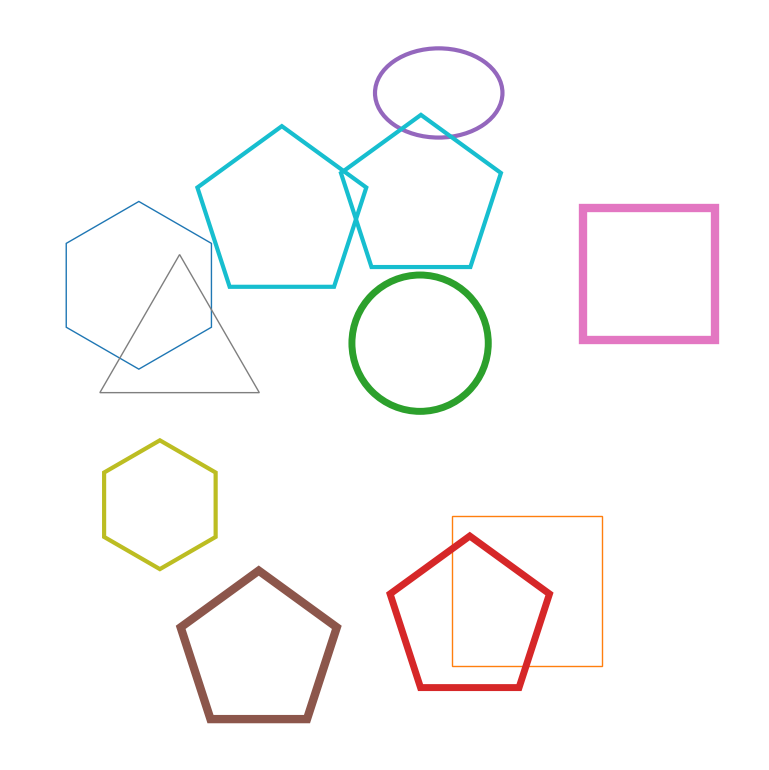[{"shape": "hexagon", "thickness": 0.5, "radius": 0.54, "center": [0.18, 0.629]}, {"shape": "square", "thickness": 0.5, "radius": 0.49, "center": [0.684, 0.233]}, {"shape": "circle", "thickness": 2.5, "radius": 0.44, "center": [0.546, 0.554]}, {"shape": "pentagon", "thickness": 2.5, "radius": 0.54, "center": [0.61, 0.195]}, {"shape": "oval", "thickness": 1.5, "radius": 0.41, "center": [0.57, 0.879]}, {"shape": "pentagon", "thickness": 3, "radius": 0.53, "center": [0.336, 0.152]}, {"shape": "square", "thickness": 3, "radius": 0.43, "center": [0.842, 0.644]}, {"shape": "triangle", "thickness": 0.5, "radius": 0.6, "center": [0.233, 0.55]}, {"shape": "hexagon", "thickness": 1.5, "radius": 0.42, "center": [0.208, 0.345]}, {"shape": "pentagon", "thickness": 1.5, "radius": 0.58, "center": [0.366, 0.721]}, {"shape": "pentagon", "thickness": 1.5, "radius": 0.55, "center": [0.547, 0.742]}]